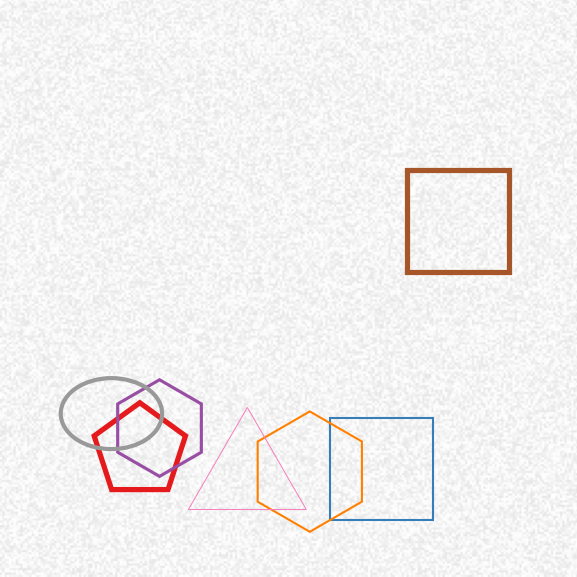[{"shape": "pentagon", "thickness": 2.5, "radius": 0.42, "center": [0.242, 0.219]}, {"shape": "square", "thickness": 1, "radius": 0.44, "center": [0.661, 0.187]}, {"shape": "hexagon", "thickness": 1.5, "radius": 0.42, "center": [0.276, 0.258]}, {"shape": "hexagon", "thickness": 1, "radius": 0.52, "center": [0.536, 0.182]}, {"shape": "square", "thickness": 2.5, "radius": 0.44, "center": [0.792, 0.617]}, {"shape": "triangle", "thickness": 0.5, "radius": 0.59, "center": [0.428, 0.176]}, {"shape": "oval", "thickness": 2, "radius": 0.44, "center": [0.193, 0.283]}]